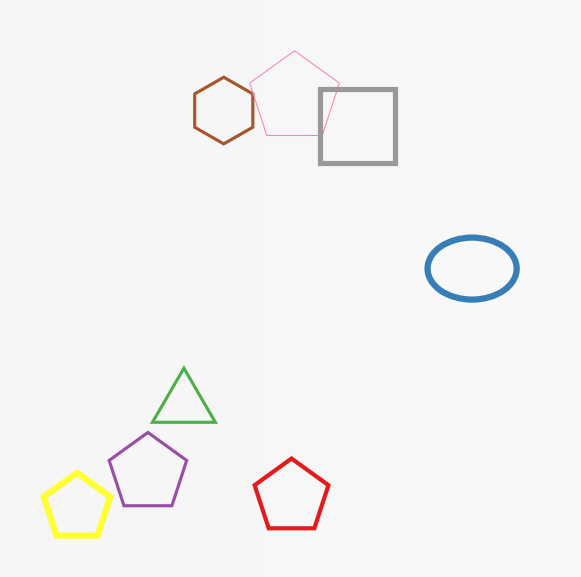[{"shape": "pentagon", "thickness": 2, "radius": 0.33, "center": [0.502, 0.138]}, {"shape": "oval", "thickness": 3, "radius": 0.38, "center": [0.812, 0.534]}, {"shape": "triangle", "thickness": 1.5, "radius": 0.31, "center": [0.316, 0.299]}, {"shape": "pentagon", "thickness": 1.5, "radius": 0.35, "center": [0.254, 0.18]}, {"shape": "pentagon", "thickness": 3, "radius": 0.3, "center": [0.132, 0.12]}, {"shape": "hexagon", "thickness": 1.5, "radius": 0.29, "center": [0.385, 0.808]}, {"shape": "pentagon", "thickness": 0.5, "radius": 0.41, "center": [0.507, 0.83]}, {"shape": "square", "thickness": 2.5, "radius": 0.32, "center": [0.615, 0.781]}]